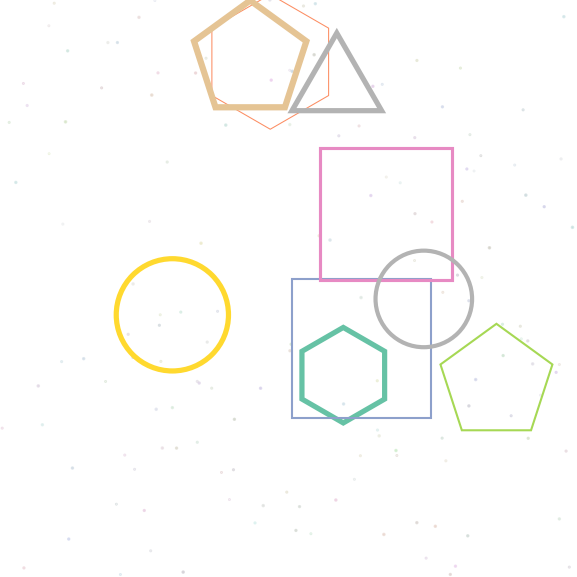[{"shape": "hexagon", "thickness": 2.5, "radius": 0.41, "center": [0.594, 0.349]}, {"shape": "hexagon", "thickness": 0.5, "radius": 0.58, "center": [0.468, 0.892]}, {"shape": "square", "thickness": 1, "radius": 0.6, "center": [0.626, 0.395]}, {"shape": "square", "thickness": 1.5, "radius": 0.57, "center": [0.668, 0.628]}, {"shape": "pentagon", "thickness": 1, "radius": 0.51, "center": [0.86, 0.337]}, {"shape": "circle", "thickness": 2.5, "radius": 0.49, "center": [0.298, 0.454]}, {"shape": "pentagon", "thickness": 3, "radius": 0.51, "center": [0.433, 0.896]}, {"shape": "circle", "thickness": 2, "radius": 0.42, "center": [0.734, 0.482]}, {"shape": "triangle", "thickness": 2.5, "radius": 0.45, "center": [0.583, 0.852]}]